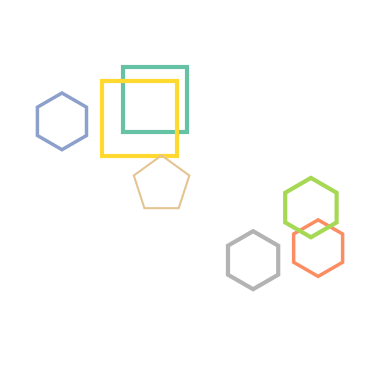[{"shape": "square", "thickness": 3, "radius": 0.42, "center": [0.402, 0.741]}, {"shape": "hexagon", "thickness": 2.5, "radius": 0.37, "center": [0.826, 0.356]}, {"shape": "hexagon", "thickness": 2.5, "radius": 0.37, "center": [0.161, 0.685]}, {"shape": "hexagon", "thickness": 3, "radius": 0.39, "center": [0.808, 0.461]}, {"shape": "square", "thickness": 3, "radius": 0.49, "center": [0.362, 0.691]}, {"shape": "pentagon", "thickness": 1.5, "radius": 0.38, "center": [0.42, 0.521]}, {"shape": "hexagon", "thickness": 3, "radius": 0.38, "center": [0.657, 0.324]}]